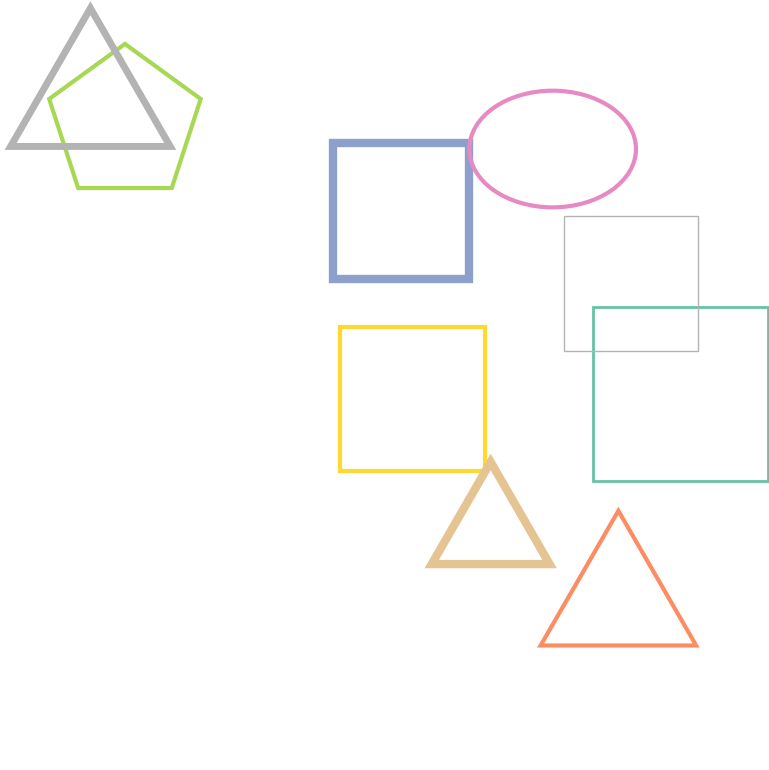[{"shape": "square", "thickness": 1, "radius": 0.57, "center": [0.884, 0.488]}, {"shape": "triangle", "thickness": 1.5, "radius": 0.58, "center": [0.803, 0.22]}, {"shape": "square", "thickness": 3, "radius": 0.44, "center": [0.521, 0.726]}, {"shape": "oval", "thickness": 1.5, "radius": 0.54, "center": [0.718, 0.806]}, {"shape": "pentagon", "thickness": 1.5, "radius": 0.52, "center": [0.162, 0.839]}, {"shape": "square", "thickness": 1.5, "radius": 0.47, "center": [0.536, 0.482]}, {"shape": "triangle", "thickness": 3, "radius": 0.44, "center": [0.637, 0.312]}, {"shape": "square", "thickness": 0.5, "radius": 0.44, "center": [0.82, 0.631]}, {"shape": "triangle", "thickness": 2.5, "radius": 0.6, "center": [0.117, 0.87]}]